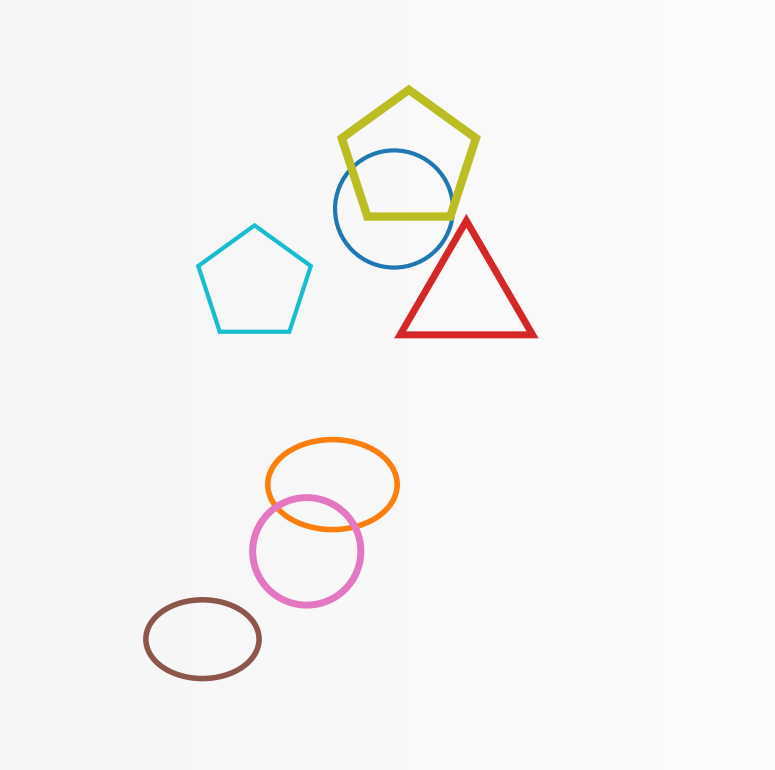[{"shape": "circle", "thickness": 1.5, "radius": 0.38, "center": [0.508, 0.729]}, {"shape": "oval", "thickness": 2, "radius": 0.42, "center": [0.429, 0.371]}, {"shape": "triangle", "thickness": 2.5, "radius": 0.49, "center": [0.602, 0.615]}, {"shape": "oval", "thickness": 2, "radius": 0.37, "center": [0.261, 0.17]}, {"shape": "circle", "thickness": 2.5, "radius": 0.35, "center": [0.396, 0.284]}, {"shape": "pentagon", "thickness": 3, "radius": 0.46, "center": [0.528, 0.792]}, {"shape": "pentagon", "thickness": 1.5, "radius": 0.38, "center": [0.328, 0.631]}]